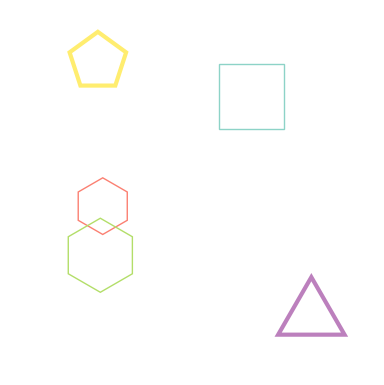[{"shape": "square", "thickness": 1, "radius": 0.42, "center": [0.653, 0.749]}, {"shape": "hexagon", "thickness": 1, "radius": 0.37, "center": [0.267, 0.465]}, {"shape": "hexagon", "thickness": 1, "radius": 0.48, "center": [0.261, 0.337]}, {"shape": "triangle", "thickness": 3, "radius": 0.5, "center": [0.809, 0.181]}, {"shape": "pentagon", "thickness": 3, "radius": 0.39, "center": [0.254, 0.84]}]